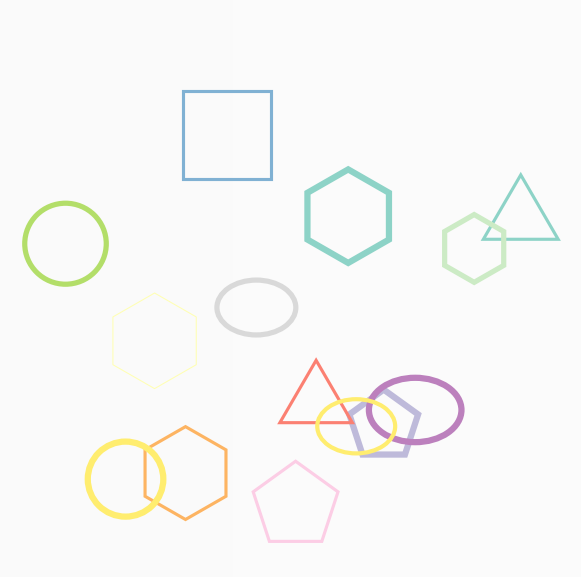[{"shape": "hexagon", "thickness": 3, "radius": 0.4, "center": [0.599, 0.625]}, {"shape": "triangle", "thickness": 1.5, "radius": 0.37, "center": [0.896, 0.622]}, {"shape": "hexagon", "thickness": 0.5, "radius": 0.41, "center": [0.266, 0.409]}, {"shape": "pentagon", "thickness": 3, "radius": 0.31, "center": [0.66, 0.262]}, {"shape": "triangle", "thickness": 1.5, "radius": 0.36, "center": [0.544, 0.303]}, {"shape": "square", "thickness": 1.5, "radius": 0.38, "center": [0.39, 0.765]}, {"shape": "hexagon", "thickness": 1.5, "radius": 0.4, "center": [0.319, 0.18]}, {"shape": "circle", "thickness": 2.5, "radius": 0.35, "center": [0.113, 0.577]}, {"shape": "pentagon", "thickness": 1.5, "radius": 0.38, "center": [0.509, 0.124]}, {"shape": "oval", "thickness": 2.5, "radius": 0.34, "center": [0.441, 0.467]}, {"shape": "oval", "thickness": 3, "radius": 0.4, "center": [0.714, 0.289]}, {"shape": "hexagon", "thickness": 2.5, "radius": 0.29, "center": [0.816, 0.569]}, {"shape": "oval", "thickness": 2, "radius": 0.34, "center": [0.613, 0.261]}, {"shape": "circle", "thickness": 3, "radius": 0.32, "center": [0.216, 0.17]}]